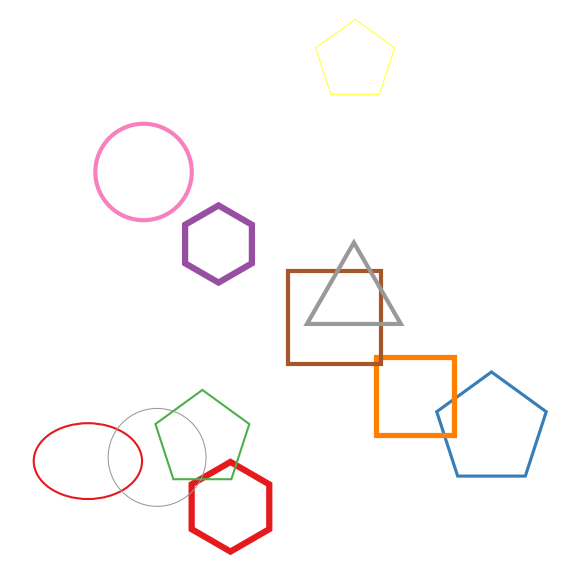[{"shape": "hexagon", "thickness": 3, "radius": 0.39, "center": [0.399, 0.122]}, {"shape": "oval", "thickness": 1, "radius": 0.47, "center": [0.152, 0.201]}, {"shape": "pentagon", "thickness": 1.5, "radius": 0.5, "center": [0.851, 0.255]}, {"shape": "pentagon", "thickness": 1, "radius": 0.43, "center": [0.35, 0.238]}, {"shape": "hexagon", "thickness": 3, "radius": 0.33, "center": [0.378, 0.577]}, {"shape": "square", "thickness": 2.5, "radius": 0.34, "center": [0.718, 0.314]}, {"shape": "pentagon", "thickness": 0.5, "radius": 0.36, "center": [0.615, 0.894]}, {"shape": "square", "thickness": 2, "radius": 0.4, "center": [0.579, 0.449]}, {"shape": "circle", "thickness": 2, "radius": 0.42, "center": [0.249, 0.701]}, {"shape": "circle", "thickness": 0.5, "radius": 0.42, "center": [0.272, 0.207]}, {"shape": "triangle", "thickness": 2, "radius": 0.47, "center": [0.613, 0.485]}]